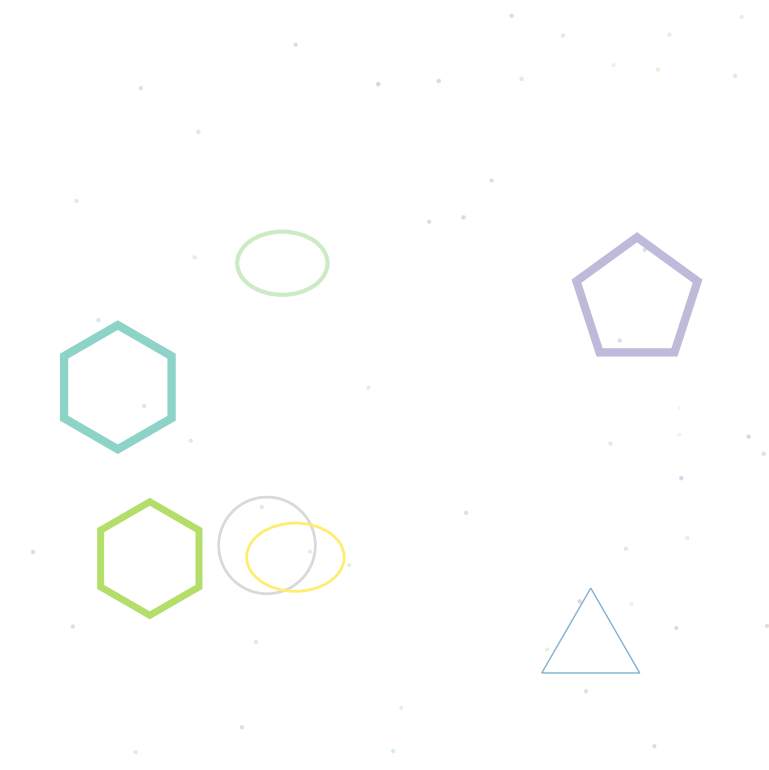[{"shape": "hexagon", "thickness": 3, "radius": 0.4, "center": [0.153, 0.497]}, {"shape": "pentagon", "thickness": 3, "radius": 0.41, "center": [0.827, 0.609]}, {"shape": "triangle", "thickness": 0.5, "radius": 0.37, "center": [0.767, 0.163]}, {"shape": "hexagon", "thickness": 2.5, "radius": 0.37, "center": [0.195, 0.275]}, {"shape": "circle", "thickness": 1, "radius": 0.31, "center": [0.347, 0.292]}, {"shape": "oval", "thickness": 1.5, "radius": 0.29, "center": [0.367, 0.658]}, {"shape": "oval", "thickness": 1, "radius": 0.32, "center": [0.384, 0.276]}]